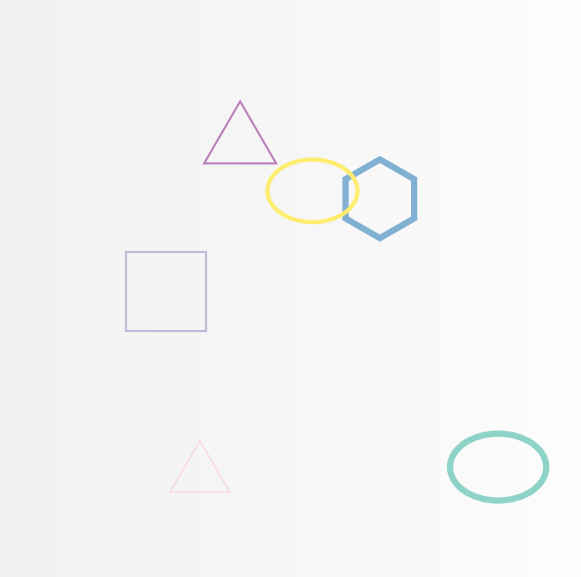[{"shape": "oval", "thickness": 3, "radius": 0.41, "center": [0.857, 0.19]}, {"shape": "square", "thickness": 1, "radius": 0.34, "center": [0.286, 0.495]}, {"shape": "hexagon", "thickness": 3, "radius": 0.34, "center": [0.653, 0.655]}, {"shape": "triangle", "thickness": 0.5, "radius": 0.3, "center": [0.344, 0.177]}, {"shape": "triangle", "thickness": 1, "radius": 0.36, "center": [0.413, 0.752]}, {"shape": "oval", "thickness": 2, "radius": 0.39, "center": [0.538, 0.669]}]